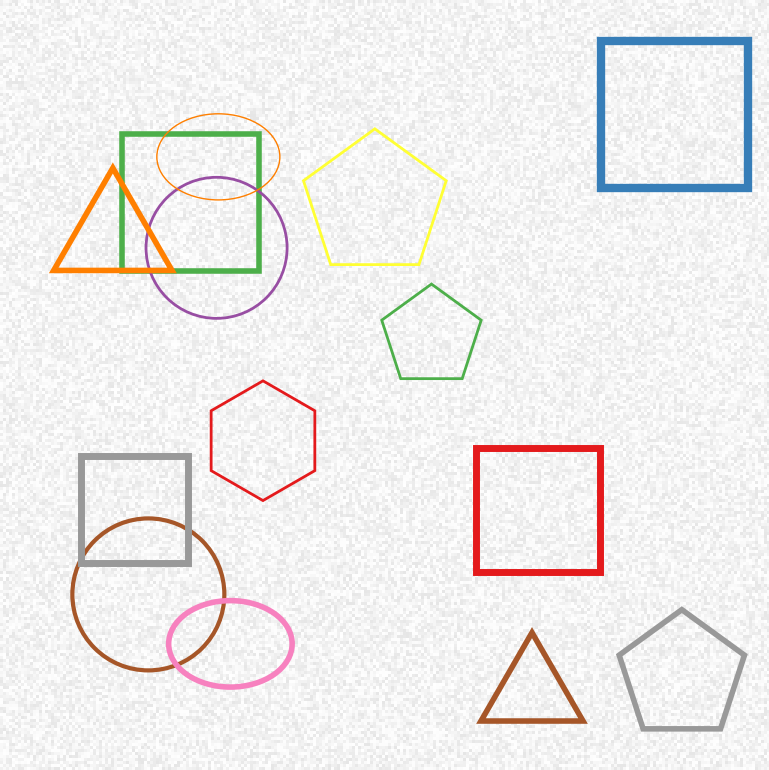[{"shape": "hexagon", "thickness": 1, "radius": 0.39, "center": [0.342, 0.428]}, {"shape": "square", "thickness": 2.5, "radius": 0.4, "center": [0.698, 0.337]}, {"shape": "square", "thickness": 3, "radius": 0.48, "center": [0.876, 0.851]}, {"shape": "square", "thickness": 2, "radius": 0.44, "center": [0.247, 0.737]}, {"shape": "pentagon", "thickness": 1, "radius": 0.34, "center": [0.56, 0.563]}, {"shape": "circle", "thickness": 1, "radius": 0.46, "center": [0.281, 0.678]}, {"shape": "oval", "thickness": 0.5, "radius": 0.4, "center": [0.284, 0.796]}, {"shape": "triangle", "thickness": 2, "radius": 0.44, "center": [0.147, 0.693]}, {"shape": "pentagon", "thickness": 1, "radius": 0.49, "center": [0.487, 0.735]}, {"shape": "triangle", "thickness": 2, "radius": 0.38, "center": [0.691, 0.102]}, {"shape": "circle", "thickness": 1.5, "radius": 0.49, "center": [0.193, 0.228]}, {"shape": "oval", "thickness": 2, "radius": 0.4, "center": [0.299, 0.164]}, {"shape": "pentagon", "thickness": 2, "radius": 0.43, "center": [0.885, 0.123]}, {"shape": "square", "thickness": 2.5, "radius": 0.35, "center": [0.175, 0.338]}]